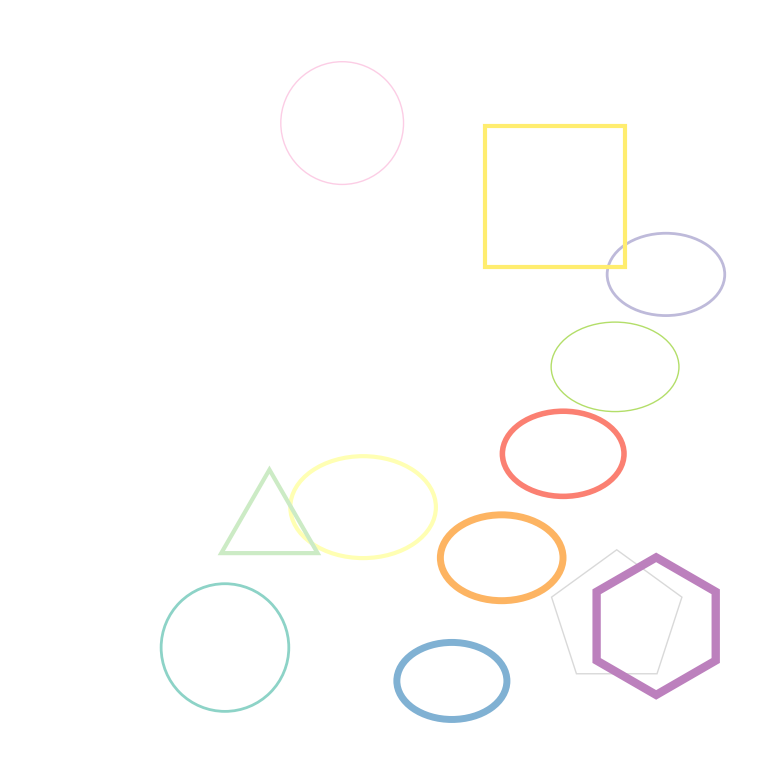[{"shape": "circle", "thickness": 1, "radius": 0.41, "center": [0.292, 0.159]}, {"shape": "oval", "thickness": 1.5, "radius": 0.47, "center": [0.472, 0.341]}, {"shape": "oval", "thickness": 1, "radius": 0.38, "center": [0.865, 0.644]}, {"shape": "oval", "thickness": 2, "radius": 0.39, "center": [0.731, 0.411]}, {"shape": "oval", "thickness": 2.5, "radius": 0.36, "center": [0.587, 0.116]}, {"shape": "oval", "thickness": 2.5, "radius": 0.4, "center": [0.652, 0.276]}, {"shape": "oval", "thickness": 0.5, "radius": 0.41, "center": [0.799, 0.524]}, {"shape": "circle", "thickness": 0.5, "radius": 0.4, "center": [0.444, 0.84]}, {"shape": "pentagon", "thickness": 0.5, "radius": 0.45, "center": [0.801, 0.197]}, {"shape": "hexagon", "thickness": 3, "radius": 0.45, "center": [0.852, 0.187]}, {"shape": "triangle", "thickness": 1.5, "radius": 0.36, "center": [0.35, 0.318]}, {"shape": "square", "thickness": 1.5, "radius": 0.46, "center": [0.721, 0.745]}]